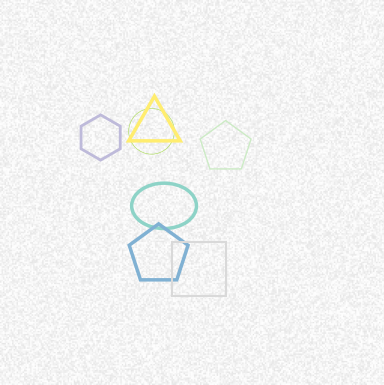[{"shape": "oval", "thickness": 2.5, "radius": 0.42, "center": [0.426, 0.465]}, {"shape": "hexagon", "thickness": 2, "radius": 0.29, "center": [0.261, 0.643]}, {"shape": "pentagon", "thickness": 2.5, "radius": 0.4, "center": [0.412, 0.338]}, {"shape": "circle", "thickness": 0.5, "radius": 0.3, "center": [0.394, 0.659]}, {"shape": "square", "thickness": 1.5, "radius": 0.35, "center": [0.517, 0.302]}, {"shape": "pentagon", "thickness": 1, "radius": 0.35, "center": [0.586, 0.617]}, {"shape": "triangle", "thickness": 2.5, "radius": 0.39, "center": [0.401, 0.673]}]